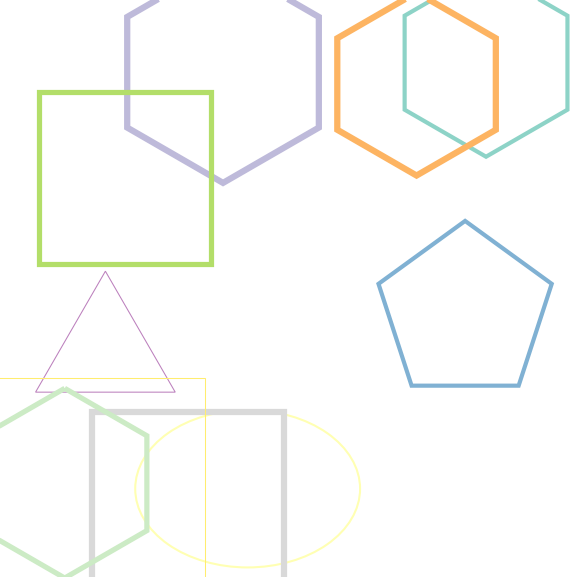[{"shape": "hexagon", "thickness": 2, "radius": 0.81, "center": [0.842, 0.891]}, {"shape": "oval", "thickness": 1, "radius": 0.97, "center": [0.429, 0.153]}, {"shape": "hexagon", "thickness": 3, "radius": 0.96, "center": [0.386, 0.874]}, {"shape": "pentagon", "thickness": 2, "radius": 0.79, "center": [0.805, 0.459]}, {"shape": "hexagon", "thickness": 3, "radius": 0.79, "center": [0.721, 0.854]}, {"shape": "square", "thickness": 2.5, "radius": 0.74, "center": [0.217, 0.691]}, {"shape": "square", "thickness": 3, "radius": 0.83, "center": [0.326, 0.119]}, {"shape": "triangle", "thickness": 0.5, "radius": 0.7, "center": [0.183, 0.39]}, {"shape": "hexagon", "thickness": 2.5, "radius": 0.82, "center": [0.112, 0.162]}, {"shape": "square", "thickness": 0.5, "radius": 0.97, "center": [0.161, 0.151]}]